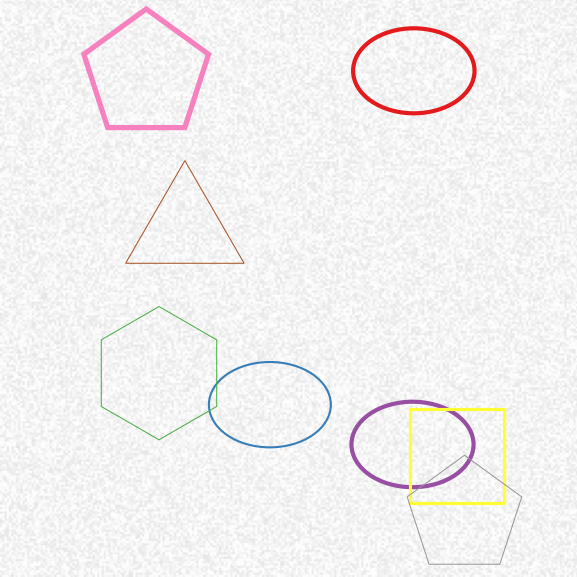[{"shape": "oval", "thickness": 2, "radius": 0.53, "center": [0.717, 0.877]}, {"shape": "oval", "thickness": 1, "radius": 0.53, "center": [0.467, 0.298]}, {"shape": "hexagon", "thickness": 0.5, "radius": 0.58, "center": [0.275, 0.353]}, {"shape": "oval", "thickness": 2, "radius": 0.53, "center": [0.714, 0.229]}, {"shape": "square", "thickness": 1.5, "radius": 0.41, "center": [0.791, 0.21]}, {"shape": "triangle", "thickness": 0.5, "radius": 0.59, "center": [0.32, 0.602]}, {"shape": "pentagon", "thickness": 2.5, "radius": 0.57, "center": [0.253, 0.87]}, {"shape": "pentagon", "thickness": 0.5, "radius": 0.52, "center": [0.804, 0.107]}]